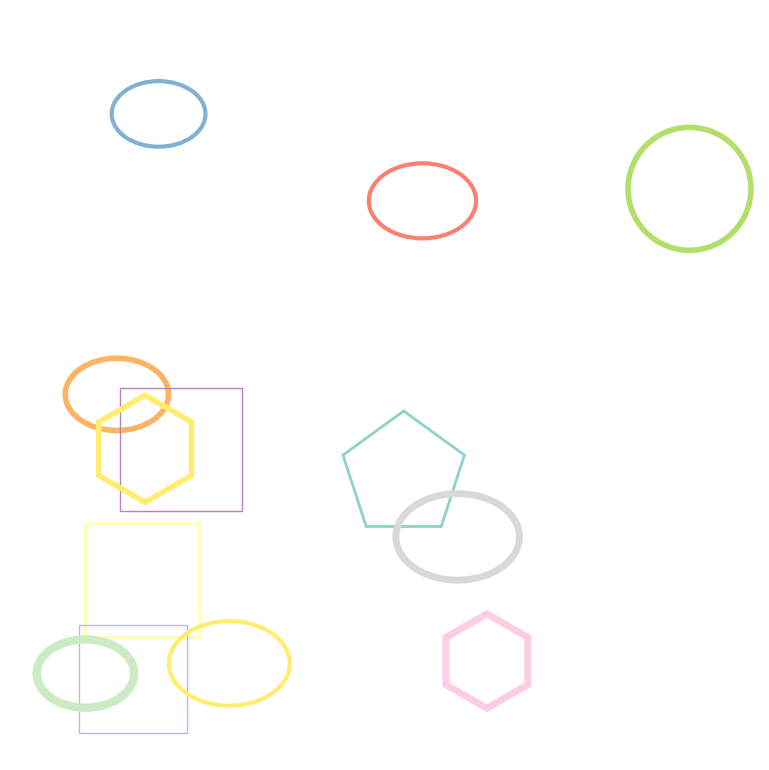[{"shape": "pentagon", "thickness": 1, "radius": 0.41, "center": [0.524, 0.383]}, {"shape": "square", "thickness": 1, "radius": 0.37, "center": [0.185, 0.246]}, {"shape": "square", "thickness": 0.5, "radius": 0.35, "center": [0.173, 0.119]}, {"shape": "oval", "thickness": 1.5, "radius": 0.35, "center": [0.549, 0.739]}, {"shape": "oval", "thickness": 1.5, "radius": 0.3, "center": [0.206, 0.852]}, {"shape": "oval", "thickness": 2, "radius": 0.34, "center": [0.152, 0.488]}, {"shape": "circle", "thickness": 2, "radius": 0.4, "center": [0.895, 0.755]}, {"shape": "hexagon", "thickness": 2.5, "radius": 0.31, "center": [0.632, 0.141]}, {"shape": "oval", "thickness": 2.5, "radius": 0.4, "center": [0.594, 0.303]}, {"shape": "square", "thickness": 0.5, "radius": 0.4, "center": [0.235, 0.416]}, {"shape": "oval", "thickness": 3, "radius": 0.32, "center": [0.111, 0.125]}, {"shape": "oval", "thickness": 1.5, "radius": 0.39, "center": [0.298, 0.138]}, {"shape": "hexagon", "thickness": 2, "radius": 0.35, "center": [0.188, 0.417]}]